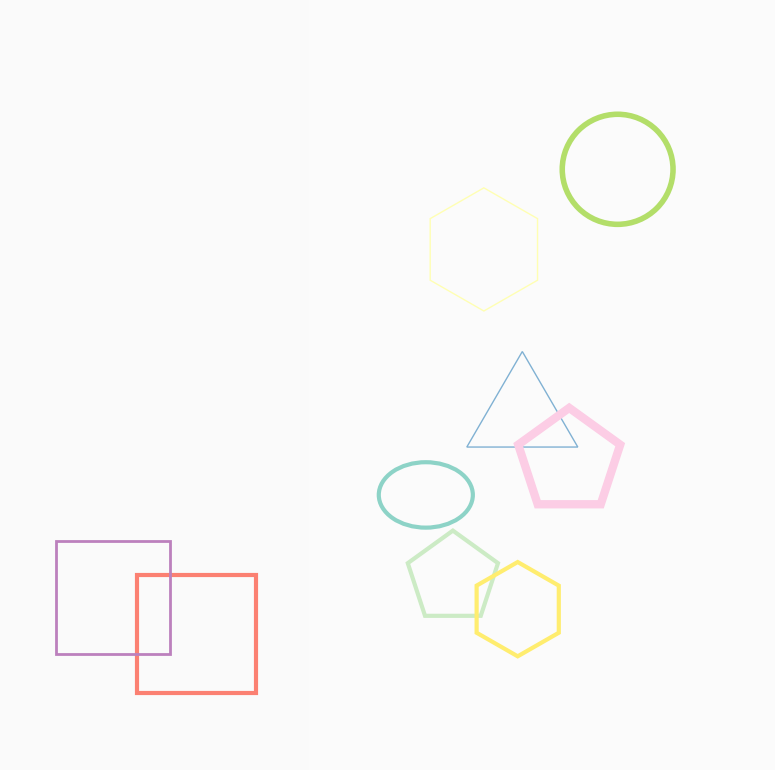[{"shape": "oval", "thickness": 1.5, "radius": 0.3, "center": [0.549, 0.357]}, {"shape": "hexagon", "thickness": 0.5, "radius": 0.4, "center": [0.624, 0.676]}, {"shape": "square", "thickness": 1.5, "radius": 0.38, "center": [0.254, 0.176]}, {"shape": "triangle", "thickness": 0.5, "radius": 0.41, "center": [0.674, 0.461]}, {"shape": "circle", "thickness": 2, "radius": 0.36, "center": [0.797, 0.78]}, {"shape": "pentagon", "thickness": 3, "radius": 0.35, "center": [0.734, 0.401]}, {"shape": "square", "thickness": 1, "radius": 0.37, "center": [0.146, 0.224]}, {"shape": "pentagon", "thickness": 1.5, "radius": 0.31, "center": [0.584, 0.25]}, {"shape": "hexagon", "thickness": 1.5, "radius": 0.31, "center": [0.668, 0.209]}]